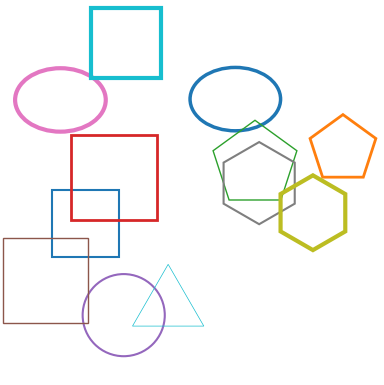[{"shape": "square", "thickness": 1.5, "radius": 0.43, "center": [0.223, 0.42]}, {"shape": "oval", "thickness": 2.5, "radius": 0.59, "center": [0.611, 0.743]}, {"shape": "pentagon", "thickness": 2, "radius": 0.45, "center": [0.891, 0.613]}, {"shape": "pentagon", "thickness": 1, "radius": 0.57, "center": [0.662, 0.573]}, {"shape": "square", "thickness": 2, "radius": 0.55, "center": [0.296, 0.538]}, {"shape": "circle", "thickness": 1.5, "radius": 0.53, "center": [0.321, 0.181]}, {"shape": "square", "thickness": 1, "radius": 0.55, "center": [0.118, 0.271]}, {"shape": "oval", "thickness": 3, "radius": 0.59, "center": [0.157, 0.74]}, {"shape": "hexagon", "thickness": 1.5, "radius": 0.53, "center": [0.673, 0.524]}, {"shape": "hexagon", "thickness": 3, "radius": 0.49, "center": [0.813, 0.447]}, {"shape": "triangle", "thickness": 0.5, "radius": 0.53, "center": [0.437, 0.206]}, {"shape": "square", "thickness": 3, "radius": 0.46, "center": [0.327, 0.888]}]